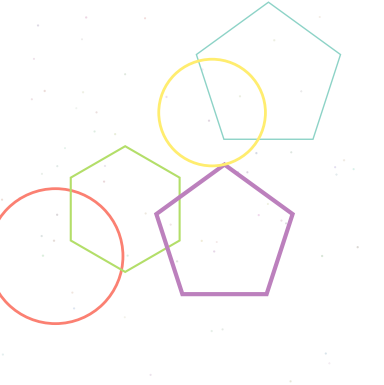[{"shape": "pentagon", "thickness": 1, "radius": 0.98, "center": [0.697, 0.797]}, {"shape": "circle", "thickness": 2, "radius": 0.88, "center": [0.144, 0.335]}, {"shape": "hexagon", "thickness": 1.5, "radius": 0.82, "center": [0.325, 0.457]}, {"shape": "pentagon", "thickness": 3, "radius": 0.93, "center": [0.583, 0.386]}, {"shape": "circle", "thickness": 2, "radius": 0.69, "center": [0.551, 0.708]}]